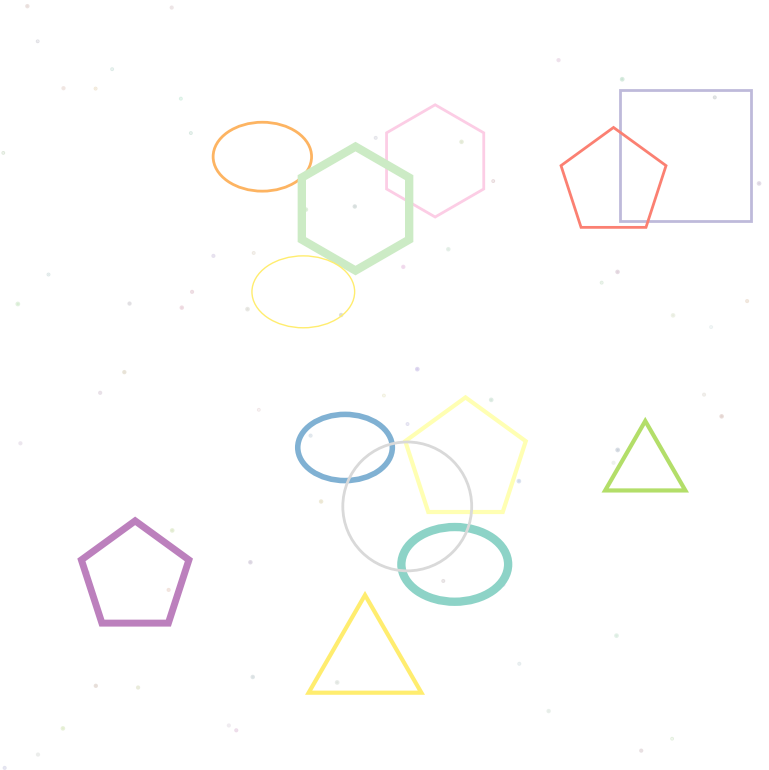[{"shape": "oval", "thickness": 3, "radius": 0.35, "center": [0.591, 0.267]}, {"shape": "pentagon", "thickness": 1.5, "radius": 0.41, "center": [0.605, 0.402]}, {"shape": "square", "thickness": 1, "radius": 0.42, "center": [0.891, 0.798]}, {"shape": "pentagon", "thickness": 1, "radius": 0.36, "center": [0.797, 0.763]}, {"shape": "oval", "thickness": 2, "radius": 0.31, "center": [0.448, 0.419]}, {"shape": "oval", "thickness": 1, "radius": 0.32, "center": [0.341, 0.796]}, {"shape": "triangle", "thickness": 1.5, "radius": 0.3, "center": [0.838, 0.393]}, {"shape": "hexagon", "thickness": 1, "radius": 0.36, "center": [0.565, 0.791]}, {"shape": "circle", "thickness": 1, "radius": 0.42, "center": [0.529, 0.342]}, {"shape": "pentagon", "thickness": 2.5, "radius": 0.37, "center": [0.176, 0.25]}, {"shape": "hexagon", "thickness": 3, "radius": 0.4, "center": [0.462, 0.729]}, {"shape": "triangle", "thickness": 1.5, "radius": 0.42, "center": [0.474, 0.143]}, {"shape": "oval", "thickness": 0.5, "radius": 0.33, "center": [0.394, 0.621]}]